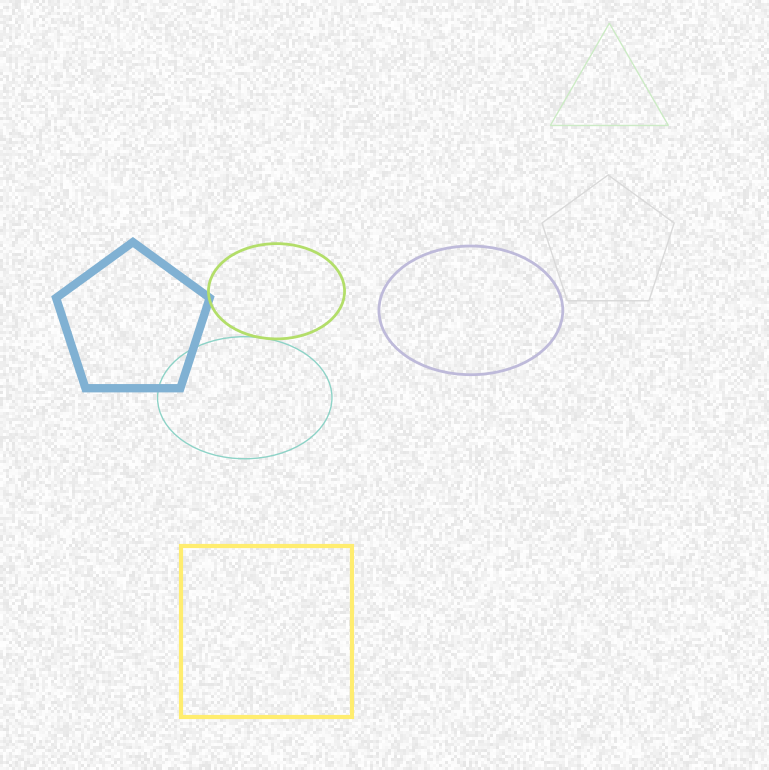[{"shape": "oval", "thickness": 0.5, "radius": 0.57, "center": [0.318, 0.483]}, {"shape": "oval", "thickness": 1, "radius": 0.6, "center": [0.611, 0.597]}, {"shape": "pentagon", "thickness": 3, "radius": 0.52, "center": [0.173, 0.581]}, {"shape": "oval", "thickness": 1, "radius": 0.44, "center": [0.359, 0.622]}, {"shape": "pentagon", "thickness": 0.5, "radius": 0.45, "center": [0.79, 0.682]}, {"shape": "triangle", "thickness": 0.5, "radius": 0.44, "center": [0.791, 0.881]}, {"shape": "square", "thickness": 1.5, "radius": 0.56, "center": [0.346, 0.18]}]